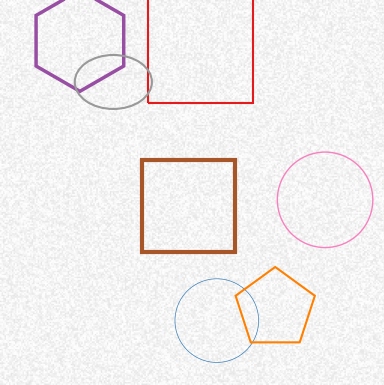[{"shape": "square", "thickness": 1.5, "radius": 0.68, "center": [0.521, 0.869]}, {"shape": "circle", "thickness": 0.5, "radius": 0.54, "center": [0.563, 0.167]}, {"shape": "hexagon", "thickness": 2.5, "radius": 0.66, "center": [0.208, 0.894]}, {"shape": "pentagon", "thickness": 1.5, "radius": 0.54, "center": [0.715, 0.198]}, {"shape": "square", "thickness": 3, "radius": 0.6, "center": [0.49, 0.465]}, {"shape": "circle", "thickness": 1, "radius": 0.62, "center": [0.844, 0.481]}, {"shape": "oval", "thickness": 1.5, "radius": 0.5, "center": [0.294, 0.787]}]